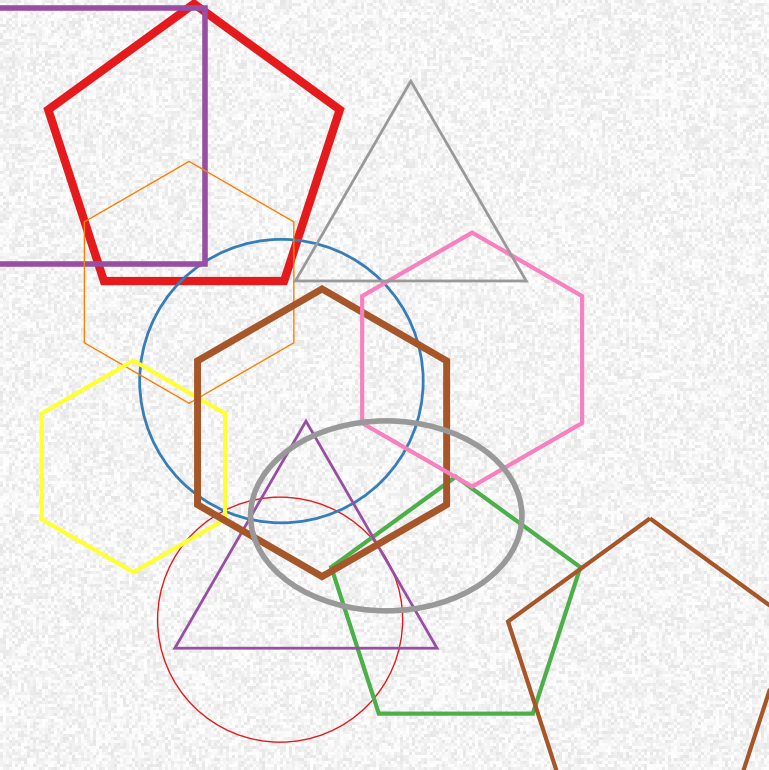[{"shape": "pentagon", "thickness": 3, "radius": 1.0, "center": [0.252, 0.796]}, {"shape": "circle", "thickness": 0.5, "radius": 0.8, "center": [0.364, 0.195]}, {"shape": "circle", "thickness": 1, "radius": 0.92, "center": [0.365, 0.505]}, {"shape": "pentagon", "thickness": 1.5, "radius": 0.85, "center": [0.592, 0.211]}, {"shape": "triangle", "thickness": 1, "radius": 0.98, "center": [0.397, 0.256]}, {"shape": "square", "thickness": 2, "radius": 0.83, "center": [0.1, 0.824]}, {"shape": "hexagon", "thickness": 0.5, "radius": 0.79, "center": [0.246, 0.633]}, {"shape": "hexagon", "thickness": 1.5, "radius": 0.69, "center": [0.173, 0.394]}, {"shape": "pentagon", "thickness": 1.5, "radius": 0.97, "center": [0.844, 0.133]}, {"shape": "hexagon", "thickness": 2.5, "radius": 0.93, "center": [0.418, 0.438]}, {"shape": "hexagon", "thickness": 1.5, "radius": 0.82, "center": [0.613, 0.533]}, {"shape": "triangle", "thickness": 1, "radius": 0.87, "center": [0.534, 0.722]}, {"shape": "oval", "thickness": 2, "radius": 0.88, "center": [0.502, 0.33]}]